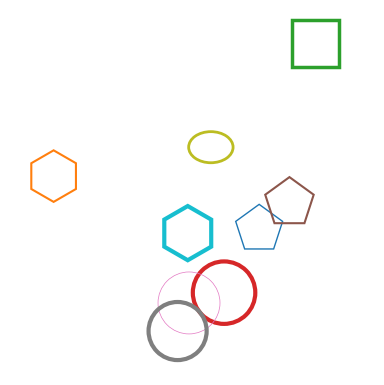[{"shape": "pentagon", "thickness": 1, "radius": 0.32, "center": [0.673, 0.405]}, {"shape": "hexagon", "thickness": 1.5, "radius": 0.33, "center": [0.139, 0.543]}, {"shape": "square", "thickness": 2.5, "radius": 0.3, "center": [0.82, 0.886]}, {"shape": "circle", "thickness": 3, "radius": 0.41, "center": [0.582, 0.24]}, {"shape": "pentagon", "thickness": 1.5, "radius": 0.33, "center": [0.752, 0.474]}, {"shape": "circle", "thickness": 0.5, "radius": 0.4, "center": [0.491, 0.213]}, {"shape": "circle", "thickness": 3, "radius": 0.38, "center": [0.461, 0.14]}, {"shape": "oval", "thickness": 2, "radius": 0.29, "center": [0.548, 0.618]}, {"shape": "hexagon", "thickness": 3, "radius": 0.35, "center": [0.488, 0.394]}]